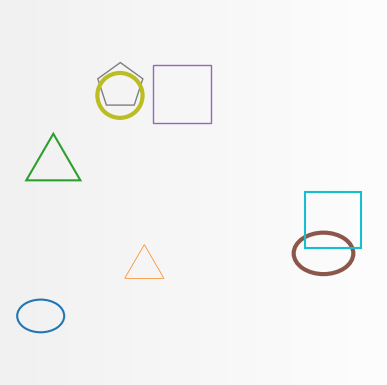[{"shape": "oval", "thickness": 1.5, "radius": 0.3, "center": [0.105, 0.179]}, {"shape": "triangle", "thickness": 0.5, "radius": 0.29, "center": [0.372, 0.306]}, {"shape": "triangle", "thickness": 1.5, "radius": 0.4, "center": [0.138, 0.572]}, {"shape": "square", "thickness": 1, "radius": 0.38, "center": [0.47, 0.755]}, {"shape": "oval", "thickness": 3, "radius": 0.38, "center": [0.835, 0.342]}, {"shape": "pentagon", "thickness": 1, "radius": 0.31, "center": [0.311, 0.776]}, {"shape": "circle", "thickness": 3, "radius": 0.29, "center": [0.31, 0.752]}, {"shape": "square", "thickness": 1.5, "radius": 0.36, "center": [0.86, 0.429]}]